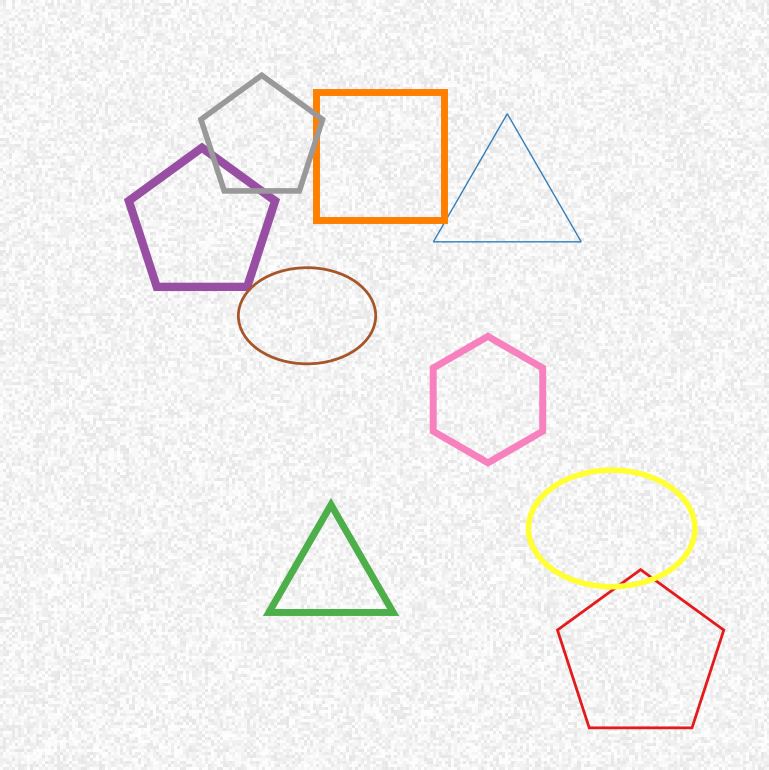[{"shape": "pentagon", "thickness": 1, "radius": 0.57, "center": [0.832, 0.147]}, {"shape": "triangle", "thickness": 0.5, "radius": 0.55, "center": [0.659, 0.741]}, {"shape": "triangle", "thickness": 2.5, "radius": 0.47, "center": [0.43, 0.251]}, {"shape": "pentagon", "thickness": 3, "radius": 0.5, "center": [0.262, 0.708]}, {"shape": "square", "thickness": 2.5, "radius": 0.42, "center": [0.494, 0.797]}, {"shape": "oval", "thickness": 2, "radius": 0.54, "center": [0.794, 0.314]}, {"shape": "oval", "thickness": 1, "radius": 0.45, "center": [0.399, 0.59]}, {"shape": "hexagon", "thickness": 2.5, "radius": 0.41, "center": [0.634, 0.481]}, {"shape": "pentagon", "thickness": 2, "radius": 0.42, "center": [0.34, 0.819]}]